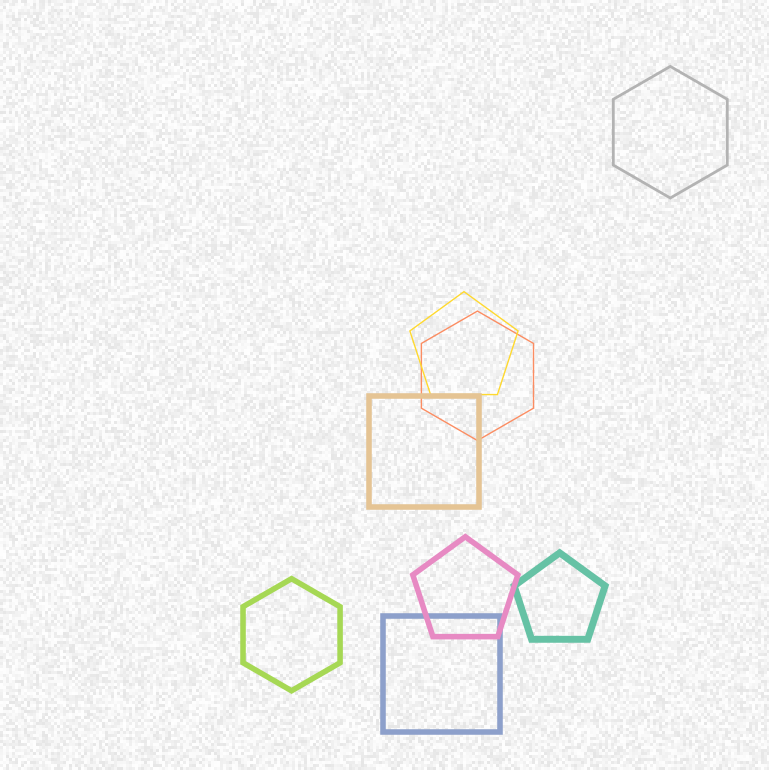[{"shape": "pentagon", "thickness": 2.5, "radius": 0.31, "center": [0.727, 0.22]}, {"shape": "hexagon", "thickness": 0.5, "radius": 0.42, "center": [0.62, 0.512]}, {"shape": "square", "thickness": 2, "radius": 0.38, "center": [0.573, 0.125]}, {"shape": "pentagon", "thickness": 2, "radius": 0.36, "center": [0.604, 0.231]}, {"shape": "hexagon", "thickness": 2, "radius": 0.36, "center": [0.379, 0.176]}, {"shape": "pentagon", "thickness": 0.5, "radius": 0.37, "center": [0.603, 0.547]}, {"shape": "square", "thickness": 2, "radius": 0.36, "center": [0.551, 0.414]}, {"shape": "hexagon", "thickness": 1, "radius": 0.43, "center": [0.871, 0.828]}]